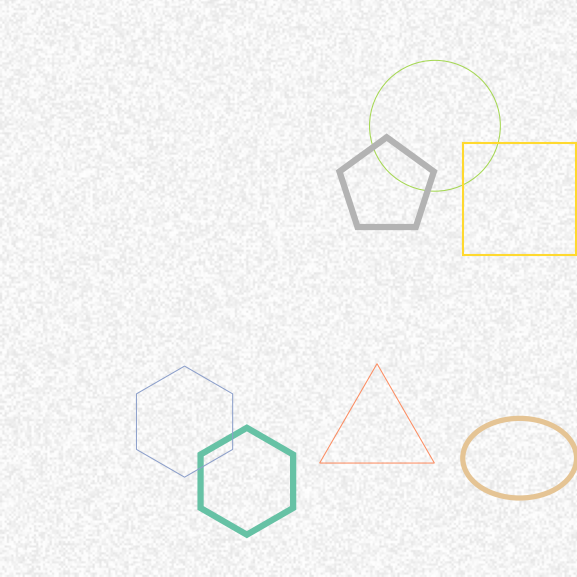[{"shape": "hexagon", "thickness": 3, "radius": 0.46, "center": [0.427, 0.166]}, {"shape": "triangle", "thickness": 0.5, "radius": 0.57, "center": [0.653, 0.255]}, {"shape": "hexagon", "thickness": 0.5, "radius": 0.48, "center": [0.32, 0.269]}, {"shape": "circle", "thickness": 0.5, "radius": 0.57, "center": [0.753, 0.781]}, {"shape": "square", "thickness": 1, "radius": 0.49, "center": [0.899, 0.654]}, {"shape": "oval", "thickness": 2.5, "radius": 0.49, "center": [0.9, 0.206]}, {"shape": "pentagon", "thickness": 3, "radius": 0.43, "center": [0.67, 0.676]}]